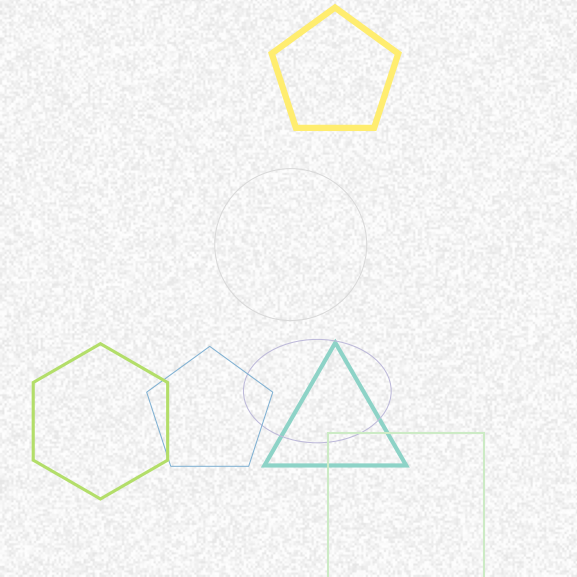[{"shape": "triangle", "thickness": 2, "radius": 0.71, "center": [0.581, 0.264]}, {"shape": "oval", "thickness": 0.5, "radius": 0.64, "center": [0.549, 0.322]}, {"shape": "pentagon", "thickness": 0.5, "radius": 0.57, "center": [0.363, 0.285]}, {"shape": "hexagon", "thickness": 1.5, "radius": 0.67, "center": [0.174, 0.27]}, {"shape": "circle", "thickness": 0.5, "radius": 0.66, "center": [0.503, 0.576]}, {"shape": "square", "thickness": 1, "radius": 0.68, "center": [0.703, 0.115]}, {"shape": "pentagon", "thickness": 3, "radius": 0.58, "center": [0.58, 0.871]}]